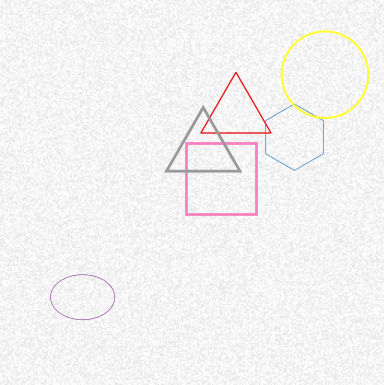[{"shape": "triangle", "thickness": 1, "radius": 0.53, "center": [0.613, 0.707]}, {"shape": "hexagon", "thickness": 0.5, "radius": 0.43, "center": [0.765, 0.644]}, {"shape": "oval", "thickness": 0.5, "radius": 0.42, "center": [0.215, 0.228]}, {"shape": "circle", "thickness": 1.5, "radius": 0.56, "center": [0.844, 0.806]}, {"shape": "square", "thickness": 2, "radius": 0.46, "center": [0.573, 0.536]}, {"shape": "triangle", "thickness": 2, "radius": 0.55, "center": [0.528, 0.61]}]